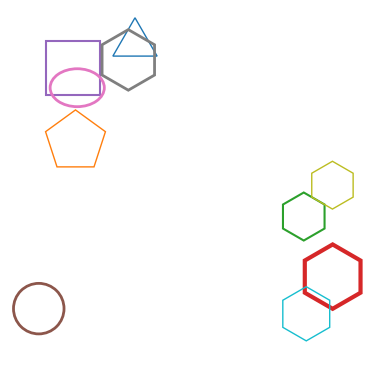[{"shape": "triangle", "thickness": 1, "radius": 0.33, "center": [0.351, 0.887]}, {"shape": "pentagon", "thickness": 1, "radius": 0.41, "center": [0.196, 0.633]}, {"shape": "hexagon", "thickness": 1.5, "radius": 0.31, "center": [0.789, 0.438]}, {"shape": "hexagon", "thickness": 3, "radius": 0.42, "center": [0.864, 0.281]}, {"shape": "square", "thickness": 1.5, "radius": 0.35, "center": [0.189, 0.823]}, {"shape": "circle", "thickness": 2, "radius": 0.33, "center": [0.101, 0.198]}, {"shape": "oval", "thickness": 2, "radius": 0.35, "center": [0.201, 0.772]}, {"shape": "hexagon", "thickness": 2, "radius": 0.39, "center": [0.333, 0.844]}, {"shape": "hexagon", "thickness": 1, "radius": 0.31, "center": [0.863, 0.519]}, {"shape": "hexagon", "thickness": 1, "radius": 0.35, "center": [0.795, 0.185]}]